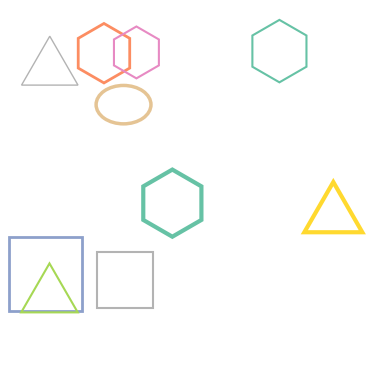[{"shape": "hexagon", "thickness": 1.5, "radius": 0.41, "center": [0.726, 0.867]}, {"shape": "hexagon", "thickness": 3, "radius": 0.44, "center": [0.448, 0.472]}, {"shape": "hexagon", "thickness": 2, "radius": 0.39, "center": [0.27, 0.862]}, {"shape": "square", "thickness": 2, "radius": 0.48, "center": [0.118, 0.289]}, {"shape": "hexagon", "thickness": 1.5, "radius": 0.34, "center": [0.354, 0.864]}, {"shape": "triangle", "thickness": 1.5, "radius": 0.42, "center": [0.129, 0.231]}, {"shape": "triangle", "thickness": 3, "radius": 0.43, "center": [0.866, 0.44]}, {"shape": "oval", "thickness": 2.5, "radius": 0.36, "center": [0.321, 0.728]}, {"shape": "triangle", "thickness": 1, "radius": 0.42, "center": [0.129, 0.821]}, {"shape": "square", "thickness": 1.5, "radius": 0.37, "center": [0.324, 0.272]}]